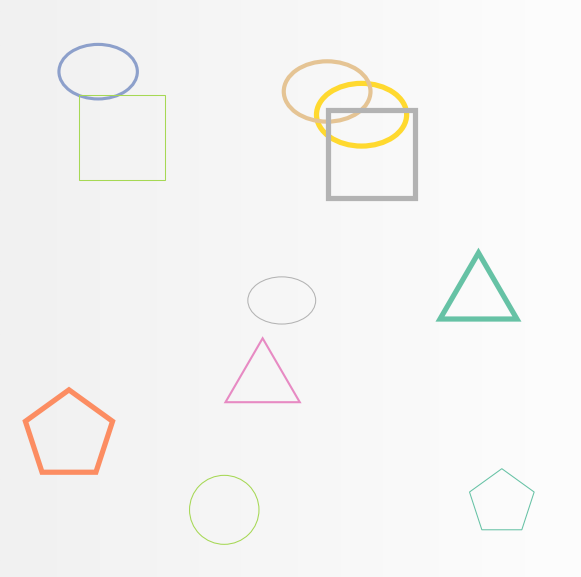[{"shape": "triangle", "thickness": 2.5, "radius": 0.38, "center": [0.823, 0.485]}, {"shape": "pentagon", "thickness": 0.5, "radius": 0.29, "center": [0.863, 0.129]}, {"shape": "pentagon", "thickness": 2.5, "radius": 0.39, "center": [0.119, 0.245]}, {"shape": "oval", "thickness": 1.5, "radius": 0.34, "center": [0.169, 0.875]}, {"shape": "triangle", "thickness": 1, "radius": 0.37, "center": [0.452, 0.34]}, {"shape": "circle", "thickness": 0.5, "radius": 0.3, "center": [0.386, 0.116]}, {"shape": "square", "thickness": 0.5, "radius": 0.37, "center": [0.21, 0.762]}, {"shape": "oval", "thickness": 2.5, "radius": 0.39, "center": [0.622, 0.8]}, {"shape": "oval", "thickness": 2, "radius": 0.37, "center": [0.563, 0.841]}, {"shape": "oval", "thickness": 0.5, "radius": 0.29, "center": [0.485, 0.479]}, {"shape": "square", "thickness": 2.5, "radius": 0.38, "center": [0.639, 0.732]}]